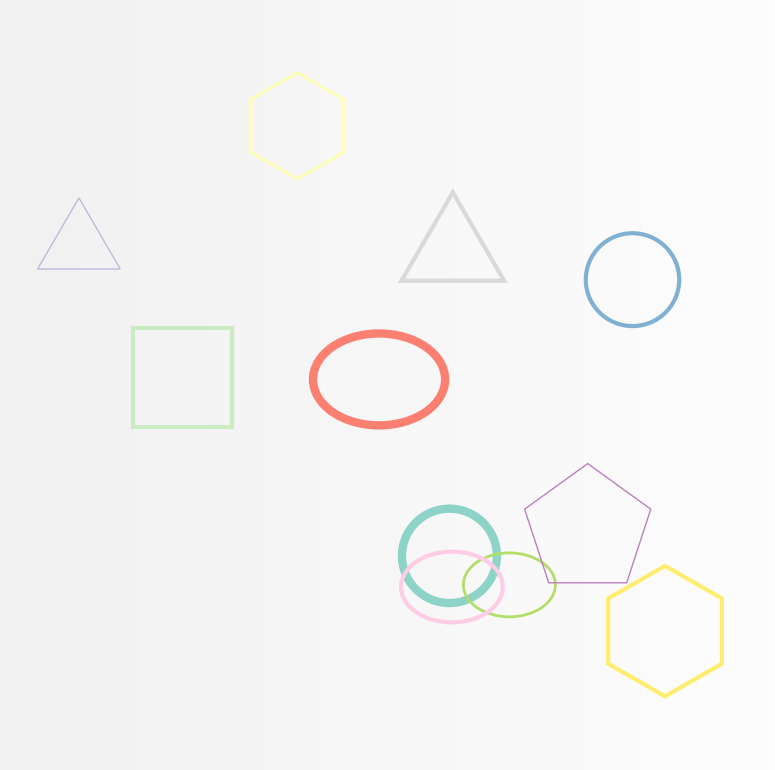[{"shape": "circle", "thickness": 3, "radius": 0.31, "center": [0.58, 0.278]}, {"shape": "hexagon", "thickness": 1, "radius": 0.34, "center": [0.384, 0.837]}, {"shape": "triangle", "thickness": 0.5, "radius": 0.31, "center": [0.102, 0.681]}, {"shape": "oval", "thickness": 3, "radius": 0.43, "center": [0.489, 0.507]}, {"shape": "circle", "thickness": 1.5, "radius": 0.3, "center": [0.816, 0.637]}, {"shape": "oval", "thickness": 1, "radius": 0.3, "center": [0.657, 0.24]}, {"shape": "oval", "thickness": 1.5, "radius": 0.33, "center": [0.583, 0.238]}, {"shape": "triangle", "thickness": 1.5, "radius": 0.38, "center": [0.584, 0.674]}, {"shape": "pentagon", "thickness": 0.5, "radius": 0.43, "center": [0.758, 0.312]}, {"shape": "square", "thickness": 1.5, "radius": 0.32, "center": [0.236, 0.51]}, {"shape": "hexagon", "thickness": 1.5, "radius": 0.42, "center": [0.858, 0.18]}]